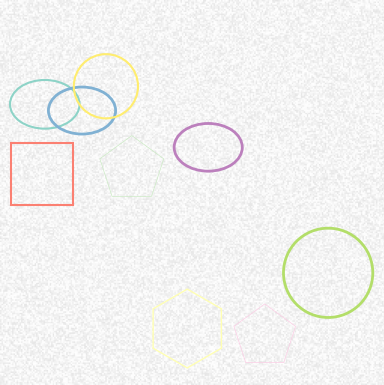[{"shape": "oval", "thickness": 1.5, "radius": 0.45, "center": [0.116, 0.729]}, {"shape": "hexagon", "thickness": 1, "radius": 0.51, "center": [0.486, 0.147]}, {"shape": "square", "thickness": 1.5, "radius": 0.41, "center": [0.109, 0.548]}, {"shape": "oval", "thickness": 2, "radius": 0.44, "center": [0.213, 0.713]}, {"shape": "circle", "thickness": 2, "radius": 0.58, "center": [0.852, 0.291]}, {"shape": "pentagon", "thickness": 0.5, "radius": 0.42, "center": [0.688, 0.126]}, {"shape": "oval", "thickness": 2, "radius": 0.44, "center": [0.541, 0.617]}, {"shape": "pentagon", "thickness": 0.5, "radius": 0.44, "center": [0.342, 0.561]}, {"shape": "circle", "thickness": 1.5, "radius": 0.42, "center": [0.275, 0.776]}]